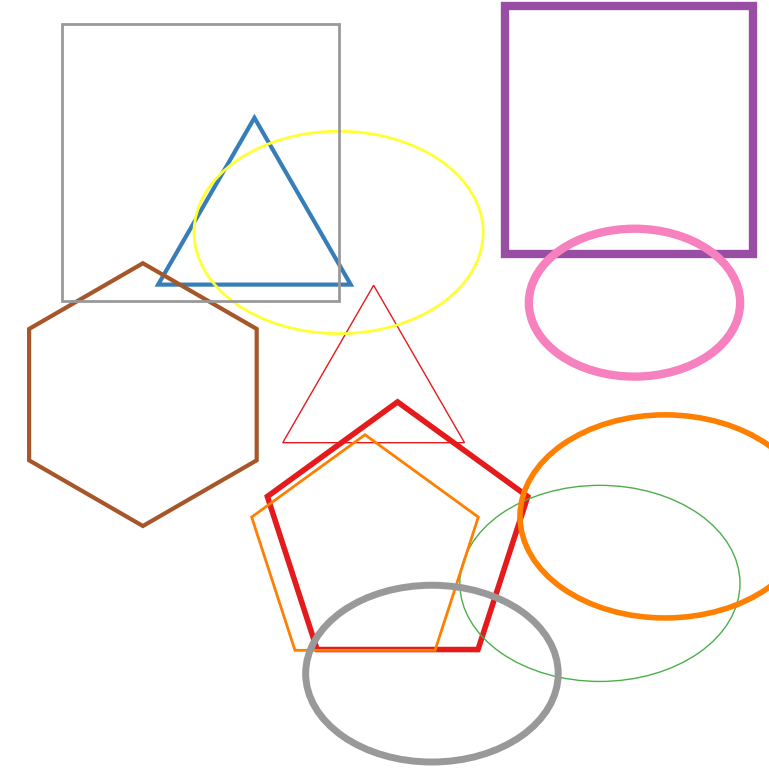[{"shape": "triangle", "thickness": 0.5, "radius": 0.68, "center": [0.485, 0.493]}, {"shape": "pentagon", "thickness": 2, "radius": 0.89, "center": [0.516, 0.3]}, {"shape": "triangle", "thickness": 1.5, "radius": 0.72, "center": [0.33, 0.703]}, {"shape": "oval", "thickness": 0.5, "radius": 0.91, "center": [0.779, 0.242]}, {"shape": "square", "thickness": 3, "radius": 0.81, "center": [0.817, 0.831]}, {"shape": "oval", "thickness": 2, "radius": 0.94, "center": [0.864, 0.329]}, {"shape": "pentagon", "thickness": 1, "radius": 0.77, "center": [0.474, 0.281]}, {"shape": "oval", "thickness": 1, "radius": 0.94, "center": [0.44, 0.698]}, {"shape": "hexagon", "thickness": 1.5, "radius": 0.85, "center": [0.186, 0.487]}, {"shape": "oval", "thickness": 3, "radius": 0.69, "center": [0.824, 0.607]}, {"shape": "square", "thickness": 1, "radius": 0.9, "center": [0.26, 0.789]}, {"shape": "oval", "thickness": 2.5, "radius": 0.82, "center": [0.561, 0.125]}]